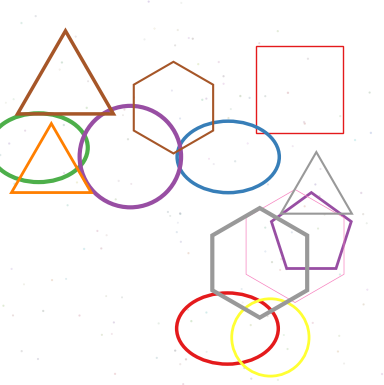[{"shape": "square", "thickness": 1, "radius": 0.56, "center": [0.779, 0.767]}, {"shape": "oval", "thickness": 2.5, "radius": 0.66, "center": [0.591, 0.147]}, {"shape": "oval", "thickness": 2.5, "radius": 0.66, "center": [0.593, 0.592]}, {"shape": "oval", "thickness": 3, "radius": 0.64, "center": [0.1, 0.616]}, {"shape": "pentagon", "thickness": 2, "radius": 0.55, "center": [0.809, 0.391]}, {"shape": "circle", "thickness": 3, "radius": 0.66, "center": [0.339, 0.593]}, {"shape": "triangle", "thickness": 2, "radius": 0.6, "center": [0.133, 0.56]}, {"shape": "circle", "thickness": 2, "radius": 0.5, "center": [0.702, 0.123]}, {"shape": "hexagon", "thickness": 1.5, "radius": 0.6, "center": [0.451, 0.72]}, {"shape": "triangle", "thickness": 2.5, "radius": 0.72, "center": [0.17, 0.776]}, {"shape": "hexagon", "thickness": 0.5, "radius": 0.73, "center": [0.766, 0.361]}, {"shape": "hexagon", "thickness": 3, "radius": 0.71, "center": [0.675, 0.317]}, {"shape": "triangle", "thickness": 1.5, "radius": 0.53, "center": [0.822, 0.498]}]